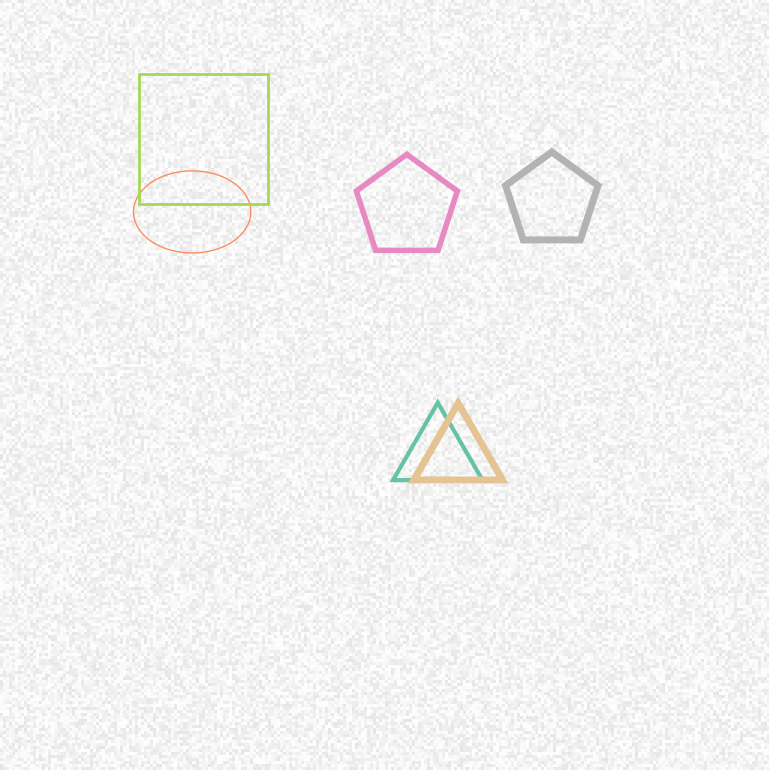[{"shape": "triangle", "thickness": 1.5, "radius": 0.34, "center": [0.569, 0.41]}, {"shape": "oval", "thickness": 0.5, "radius": 0.38, "center": [0.25, 0.725]}, {"shape": "pentagon", "thickness": 2, "radius": 0.34, "center": [0.528, 0.731]}, {"shape": "square", "thickness": 1, "radius": 0.42, "center": [0.264, 0.819]}, {"shape": "triangle", "thickness": 2.5, "radius": 0.33, "center": [0.595, 0.41]}, {"shape": "pentagon", "thickness": 2.5, "radius": 0.32, "center": [0.717, 0.74]}]